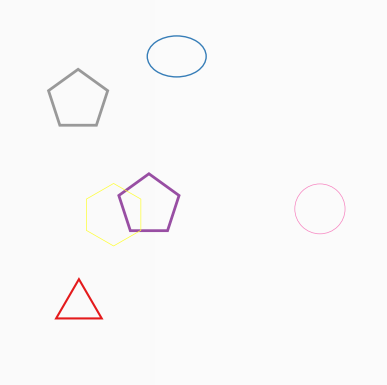[{"shape": "triangle", "thickness": 1.5, "radius": 0.34, "center": [0.204, 0.207]}, {"shape": "oval", "thickness": 1, "radius": 0.38, "center": [0.456, 0.853]}, {"shape": "pentagon", "thickness": 2, "radius": 0.41, "center": [0.384, 0.467]}, {"shape": "hexagon", "thickness": 0.5, "radius": 0.41, "center": [0.293, 0.442]}, {"shape": "circle", "thickness": 0.5, "radius": 0.32, "center": [0.826, 0.457]}, {"shape": "pentagon", "thickness": 2, "radius": 0.4, "center": [0.202, 0.74]}]